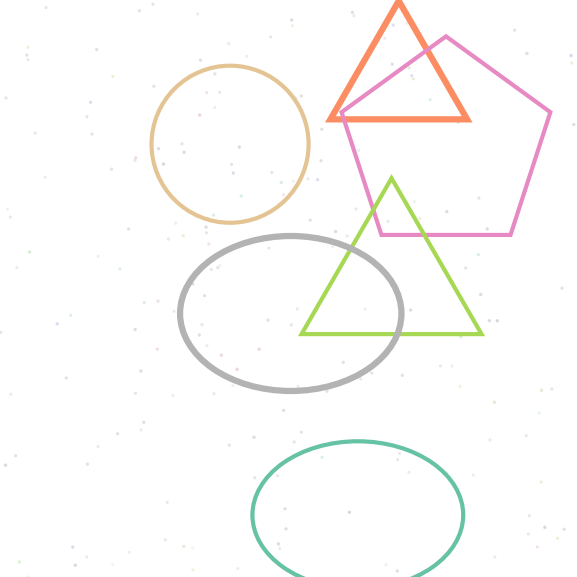[{"shape": "oval", "thickness": 2, "radius": 0.91, "center": [0.62, 0.107]}, {"shape": "triangle", "thickness": 3, "radius": 0.68, "center": [0.69, 0.861]}, {"shape": "pentagon", "thickness": 2, "radius": 0.95, "center": [0.772, 0.746]}, {"shape": "triangle", "thickness": 2, "radius": 0.9, "center": [0.678, 0.511]}, {"shape": "circle", "thickness": 2, "radius": 0.68, "center": [0.398, 0.749]}, {"shape": "oval", "thickness": 3, "radius": 0.96, "center": [0.503, 0.456]}]